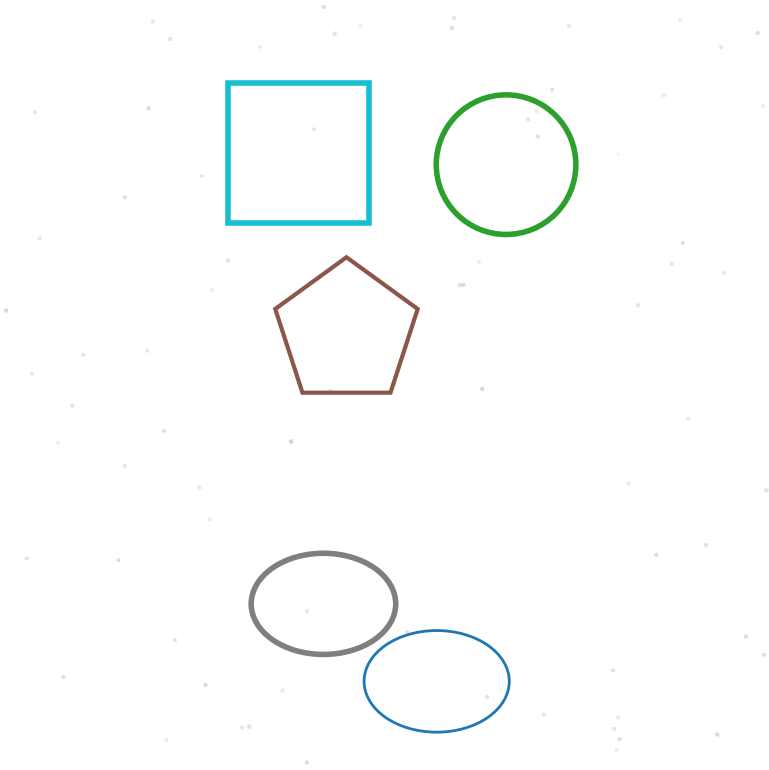[{"shape": "oval", "thickness": 1, "radius": 0.47, "center": [0.567, 0.115]}, {"shape": "circle", "thickness": 2, "radius": 0.45, "center": [0.657, 0.786]}, {"shape": "pentagon", "thickness": 1.5, "radius": 0.49, "center": [0.45, 0.569]}, {"shape": "oval", "thickness": 2, "radius": 0.47, "center": [0.42, 0.216]}, {"shape": "square", "thickness": 2, "radius": 0.46, "center": [0.388, 0.801]}]